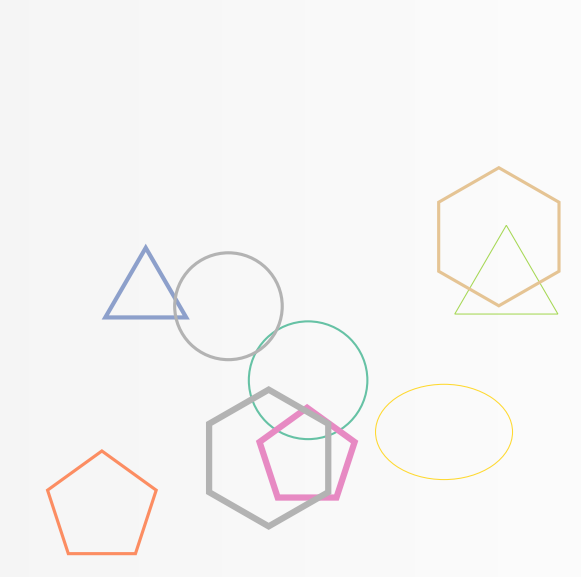[{"shape": "circle", "thickness": 1, "radius": 0.51, "center": [0.53, 0.341]}, {"shape": "pentagon", "thickness": 1.5, "radius": 0.49, "center": [0.175, 0.12]}, {"shape": "triangle", "thickness": 2, "radius": 0.4, "center": [0.251, 0.49]}, {"shape": "pentagon", "thickness": 3, "radius": 0.43, "center": [0.528, 0.207]}, {"shape": "triangle", "thickness": 0.5, "radius": 0.51, "center": [0.871, 0.507]}, {"shape": "oval", "thickness": 0.5, "radius": 0.59, "center": [0.764, 0.251]}, {"shape": "hexagon", "thickness": 1.5, "radius": 0.6, "center": [0.858, 0.589]}, {"shape": "circle", "thickness": 1.5, "radius": 0.46, "center": [0.393, 0.469]}, {"shape": "hexagon", "thickness": 3, "radius": 0.59, "center": [0.462, 0.206]}]